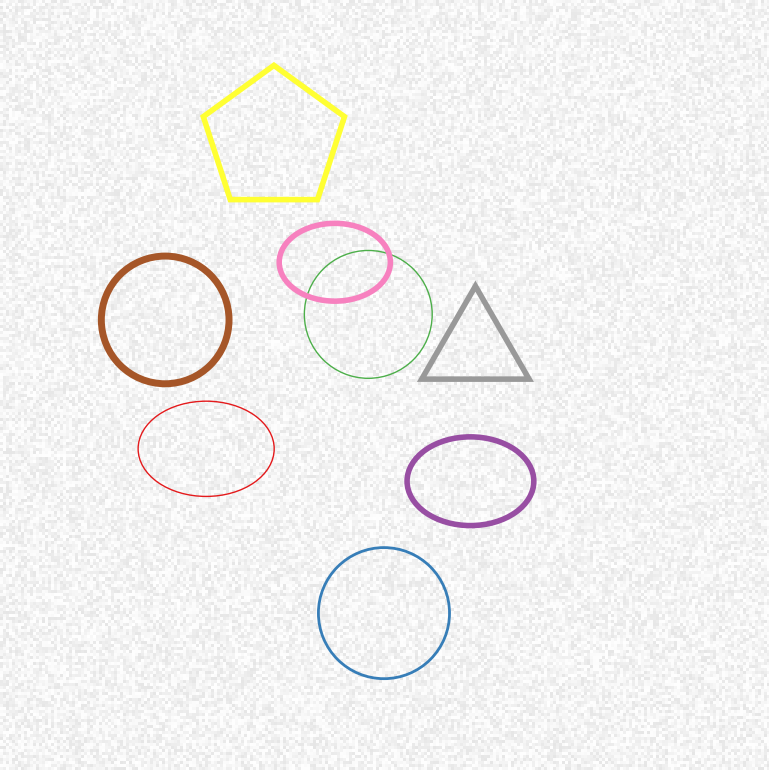[{"shape": "oval", "thickness": 0.5, "radius": 0.44, "center": [0.268, 0.417]}, {"shape": "circle", "thickness": 1, "radius": 0.43, "center": [0.499, 0.204]}, {"shape": "circle", "thickness": 0.5, "radius": 0.42, "center": [0.478, 0.592]}, {"shape": "oval", "thickness": 2, "radius": 0.41, "center": [0.611, 0.375]}, {"shape": "pentagon", "thickness": 2, "radius": 0.48, "center": [0.356, 0.819]}, {"shape": "circle", "thickness": 2.5, "radius": 0.41, "center": [0.215, 0.585]}, {"shape": "oval", "thickness": 2, "radius": 0.36, "center": [0.435, 0.659]}, {"shape": "triangle", "thickness": 2, "radius": 0.4, "center": [0.617, 0.548]}]